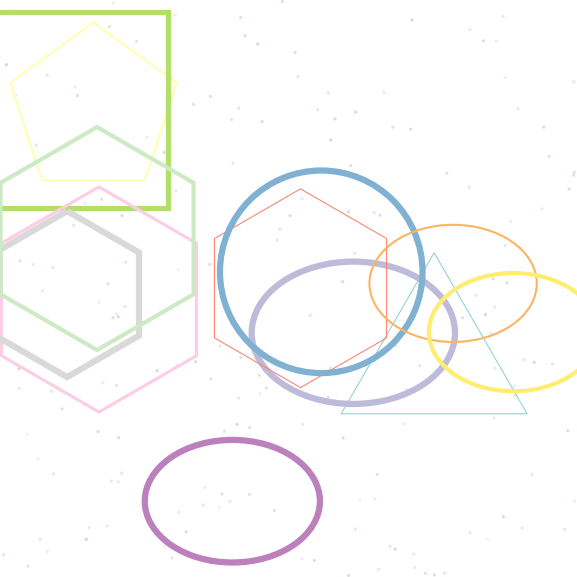[{"shape": "triangle", "thickness": 0.5, "radius": 0.93, "center": [0.752, 0.376]}, {"shape": "pentagon", "thickness": 1, "radius": 0.76, "center": [0.162, 0.809]}, {"shape": "oval", "thickness": 3, "radius": 0.88, "center": [0.612, 0.423]}, {"shape": "hexagon", "thickness": 0.5, "radius": 0.86, "center": [0.52, 0.5]}, {"shape": "circle", "thickness": 3, "radius": 0.88, "center": [0.556, 0.528]}, {"shape": "oval", "thickness": 1, "radius": 0.72, "center": [0.785, 0.508]}, {"shape": "square", "thickness": 2.5, "radius": 0.85, "center": [0.122, 0.808]}, {"shape": "hexagon", "thickness": 1.5, "radius": 0.97, "center": [0.171, 0.481]}, {"shape": "hexagon", "thickness": 3, "radius": 0.72, "center": [0.116, 0.49]}, {"shape": "oval", "thickness": 3, "radius": 0.76, "center": [0.402, 0.131]}, {"shape": "hexagon", "thickness": 2, "radius": 0.97, "center": [0.168, 0.586]}, {"shape": "oval", "thickness": 2, "radius": 0.73, "center": [0.889, 0.424]}]